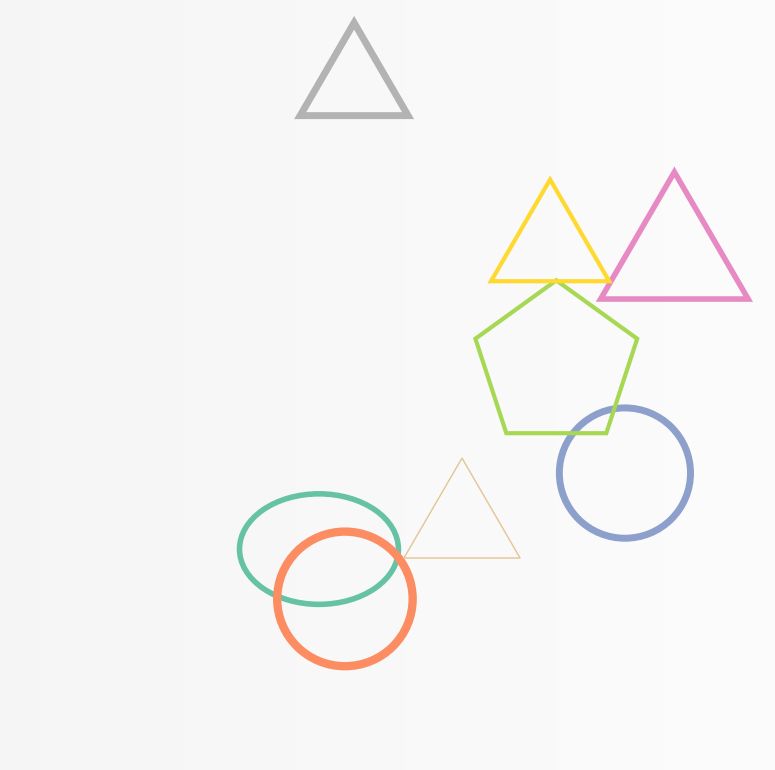[{"shape": "oval", "thickness": 2, "radius": 0.51, "center": [0.412, 0.287]}, {"shape": "circle", "thickness": 3, "radius": 0.44, "center": [0.445, 0.222]}, {"shape": "circle", "thickness": 2.5, "radius": 0.42, "center": [0.806, 0.386]}, {"shape": "triangle", "thickness": 2, "radius": 0.55, "center": [0.87, 0.667]}, {"shape": "pentagon", "thickness": 1.5, "radius": 0.55, "center": [0.718, 0.526]}, {"shape": "triangle", "thickness": 1.5, "radius": 0.44, "center": [0.71, 0.679]}, {"shape": "triangle", "thickness": 0.5, "radius": 0.43, "center": [0.596, 0.319]}, {"shape": "triangle", "thickness": 2.5, "radius": 0.4, "center": [0.457, 0.89]}]